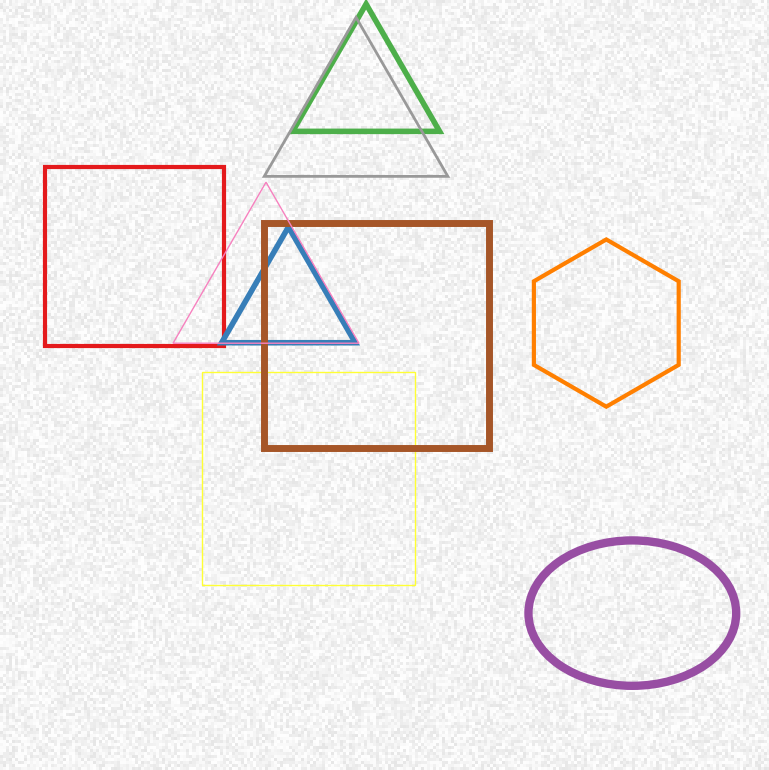[{"shape": "square", "thickness": 1.5, "radius": 0.58, "center": [0.175, 0.667]}, {"shape": "triangle", "thickness": 2, "radius": 0.5, "center": [0.375, 0.605]}, {"shape": "triangle", "thickness": 2, "radius": 0.55, "center": [0.475, 0.885]}, {"shape": "oval", "thickness": 3, "radius": 0.67, "center": [0.821, 0.204]}, {"shape": "hexagon", "thickness": 1.5, "radius": 0.54, "center": [0.787, 0.58]}, {"shape": "square", "thickness": 0.5, "radius": 0.69, "center": [0.401, 0.378]}, {"shape": "square", "thickness": 2.5, "radius": 0.73, "center": [0.489, 0.564]}, {"shape": "triangle", "thickness": 0.5, "radius": 0.7, "center": [0.345, 0.624]}, {"shape": "triangle", "thickness": 1, "radius": 0.69, "center": [0.462, 0.84]}]